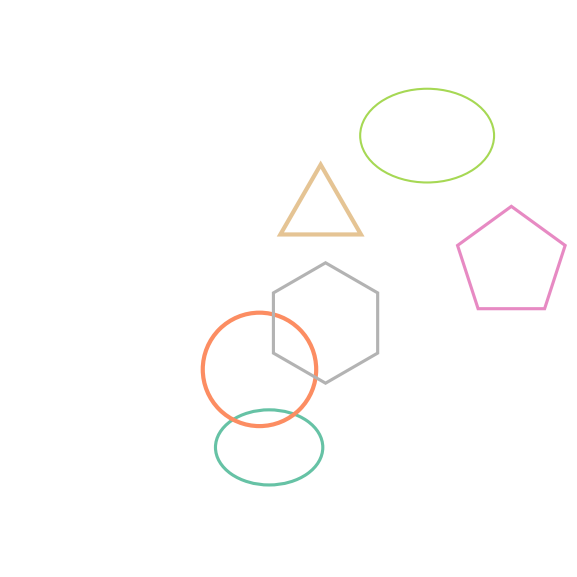[{"shape": "oval", "thickness": 1.5, "radius": 0.46, "center": [0.466, 0.224]}, {"shape": "circle", "thickness": 2, "radius": 0.49, "center": [0.449, 0.359]}, {"shape": "pentagon", "thickness": 1.5, "radius": 0.49, "center": [0.885, 0.544]}, {"shape": "oval", "thickness": 1, "radius": 0.58, "center": [0.74, 0.764]}, {"shape": "triangle", "thickness": 2, "radius": 0.4, "center": [0.555, 0.633]}, {"shape": "hexagon", "thickness": 1.5, "radius": 0.52, "center": [0.564, 0.44]}]